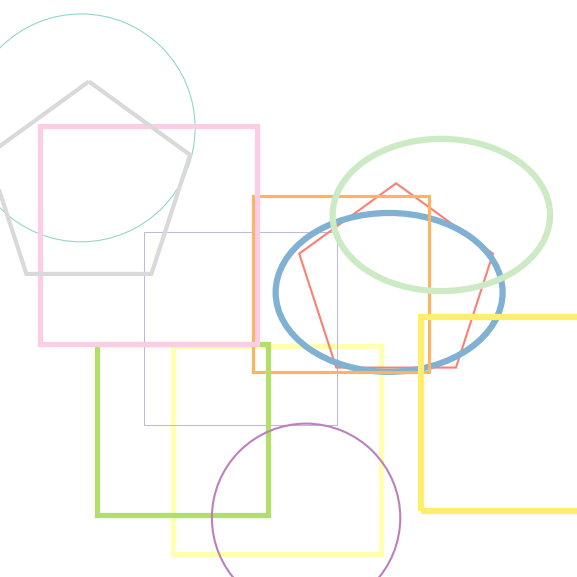[{"shape": "circle", "thickness": 0.5, "radius": 0.99, "center": [0.141, 0.778]}, {"shape": "square", "thickness": 2.5, "radius": 0.9, "center": [0.479, 0.22]}, {"shape": "square", "thickness": 0.5, "radius": 0.83, "center": [0.416, 0.431]}, {"shape": "pentagon", "thickness": 1, "radius": 0.88, "center": [0.686, 0.505]}, {"shape": "oval", "thickness": 3, "radius": 0.98, "center": [0.674, 0.493]}, {"shape": "square", "thickness": 1.5, "radius": 0.76, "center": [0.59, 0.507]}, {"shape": "square", "thickness": 2.5, "radius": 0.74, "center": [0.317, 0.255]}, {"shape": "square", "thickness": 2.5, "radius": 0.94, "center": [0.257, 0.592]}, {"shape": "pentagon", "thickness": 2, "radius": 0.92, "center": [0.154, 0.674]}, {"shape": "circle", "thickness": 1, "radius": 0.82, "center": [0.53, 0.102]}, {"shape": "oval", "thickness": 3, "radius": 0.94, "center": [0.764, 0.627]}, {"shape": "square", "thickness": 3, "radius": 0.84, "center": [0.898, 0.282]}]